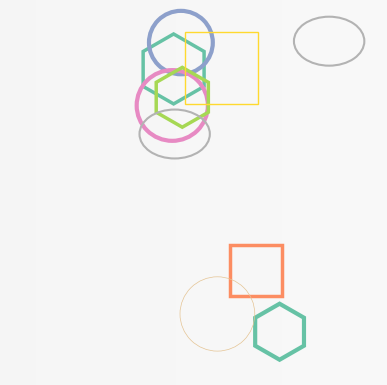[{"shape": "hexagon", "thickness": 2.5, "radius": 0.45, "center": [0.448, 0.821]}, {"shape": "hexagon", "thickness": 3, "radius": 0.36, "center": [0.722, 0.138]}, {"shape": "square", "thickness": 2.5, "radius": 0.33, "center": [0.66, 0.297]}, {"shape": "circle", "thickness": 3, "radius": 0.41, "center": [0.467, 0.889]}, {"shape": "circle", "thickness": 3, "radius": 0.46, "center": [0.445, 0.726]}, {"shape": "hexagon", "thickness": 2.5, "radius": 0.39, "center": [0.47, 0.747]}, {"shape": "square", "thickness": 1, "radius": 0.47, "center": [0.572, 0.823]}, {"shape": "circle", "thickness": 0.5, "radius": 0.48, "center": [0.561, 0.185]}, {"shape": "oval", "thickness": 1.5, "radius": 0.45, "center": [0.849, 0.893]}, {"shape": "oval", "thickness": 1.5, "radius": 0.45, "center": [0.451, 0.652]}]